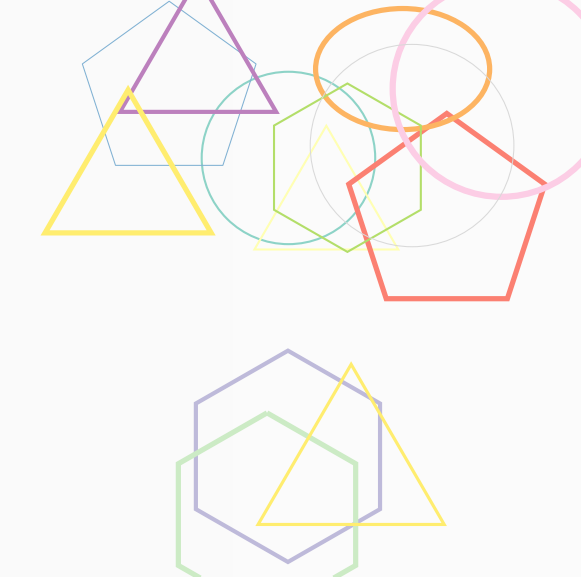[{"shape": "circle", "thickness": 1, "radius": 0.75, "center": [0.496, 0.726]}, {"shape": "triangle", "thickness": 1, "radius": 0.71, "center": [0.561, 0.639]}, {"shape": "hexagon", "thickness": 2, "radius": 0.91, "center": [0.495, 0.209]}, {"shape": "pentagon", "thickness": 2.5, "radius": 0.89, "center": [0.769, 0.625]}, {"shape": "pentagon", "thickness": 0.5, "radius": 0.79, "center": [0.291, 0.84]}, {"shape": "oval", "thickness": 2.5, "radius": 0.75, "center": [0.693, 0.88]}, {"shape": "hexagon", "thickness": 1, "radius": 0.73, "center": [0.598, 0.709]}, {"shape": "circle", "thickness": 3, "radius": 0.94, "center": [0.863, 0.846]}, {"shape": "circle", "thickness": 0.5, "radius": 0.88, "center": [0.709, 0.747]}, {"shape": "triangle", "thickness": 2, "radius": 0.78, "center": [0.341, 0.883]}, {"shape": "hexagon", "thickness": 2.5, "radius": 0.88, "center": [0.459, 0.108]}, {"shape": "triangle", "thickness": 2.5, "radius": 0.82, "center": [0.22, 0.678]}, {"shape": "triangle", "thickness": 1.5, "radius": 0.92, "center": [0.604, 0.183]}]